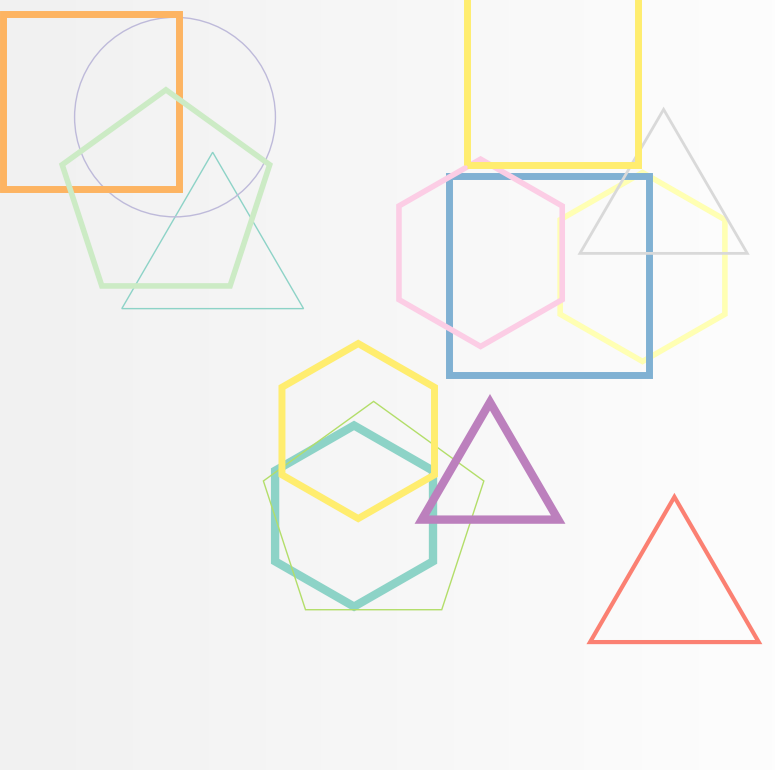[{"shape": "hexagon", "thickness": 3, "radius": 0.59, "center": [0.457, 0.33]}, {"shape": "triangle", "thickness": 0.5, "radius": 0.68, "center": [0.274, 0.667]}, {"shape": "hexagon", "thickness": 2, "radius": 0.61, "center": [0.829, 0.653]}, {"shape": "circle", "thickness": 0.5, "radius": 0.65, "center": [0.226, 0.848]}, {"shape": "triangle", "thickness": 1.5, "radius": 0.63, "center": [0.87, 0.229]}, {"shape": "square", "thickness": 2.5, "radius": 0.65, "center": [0.709, 0.642]}, {"shape": "square", "thickness": 2.5, "radius": 0.57, "center": [0.117, 0.868]}, {"shape": "pentagon", "thickness": 0.5, "radius": 0.75, "center": [0.482, 0.329]}, {"shape": "hexagon", "thickness": 2, "radius": 0.61, "center": [0.62, 0.672]}, {"shape": "triangle", "thickness": 1, "radius": 0.62, "center": [0.856, 0.733]}, {"shape": "triangle", "thickness": 3, "radius": 0.51, "center": [0.632, 0.376]}, {"shape": "pentagon", "thickness": 2, "radius": 0.7, "center": [0.214, 0.743]}, {"shape": "square", "thickness": 2.5, "radius": 0.55, "center": [0.713, 0.896]}, {"shape": "hexagon", "thickness": 2.5, "radius": 0.57, "center": [0.462, 0.44]}]